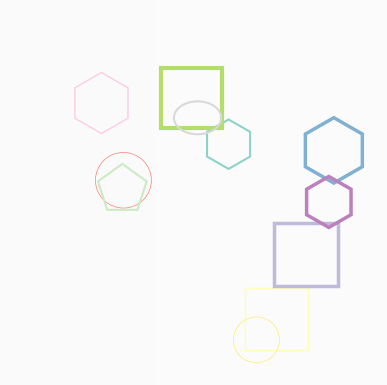[{"shape": "hexagon", "thickness": 1.5, "radius": 0.32, "center": [0.59, 0.625]}, {"shape": "square", "thickness": 1, "radius": 0.4, "center": [0.714, 0.171]}, {"shape": "square", "thickness": 2.5, "radius": 0.41, "center": [0.791, 0.339]}, {"shape": "circle", "thickness": 0.5, "radius": 0.36, "center": [0.318, 0.532]}, {"shape": "hexagon", "thickness": 2.5, "radius": 0.42, "center": [0.862, 0.609]}, {"shape": "square", "thickness": 3, "radius": 0.39, "center": [0.494, 0.745]}, {"shape": "hexagon", "thickness": 1, "radius": 0.4, "center": [0.262, 0.732]}, {"shape": "oval", "thickness": 1.5, "radius": 0.31, "center": [0.51, 0.694]}, {"shape": "hexagon", "thickness": 2.5, "radius": 0.33, "center": [0.849, 0.475]}, {"shape": "pentagon", "thickness": 1.5, "radius": 0.33, "center": [0.316, 0.508]}, {"shape": "circle", "thickness": 0.5, "radius": 0.3, "center": [0.662, 0.117]}]